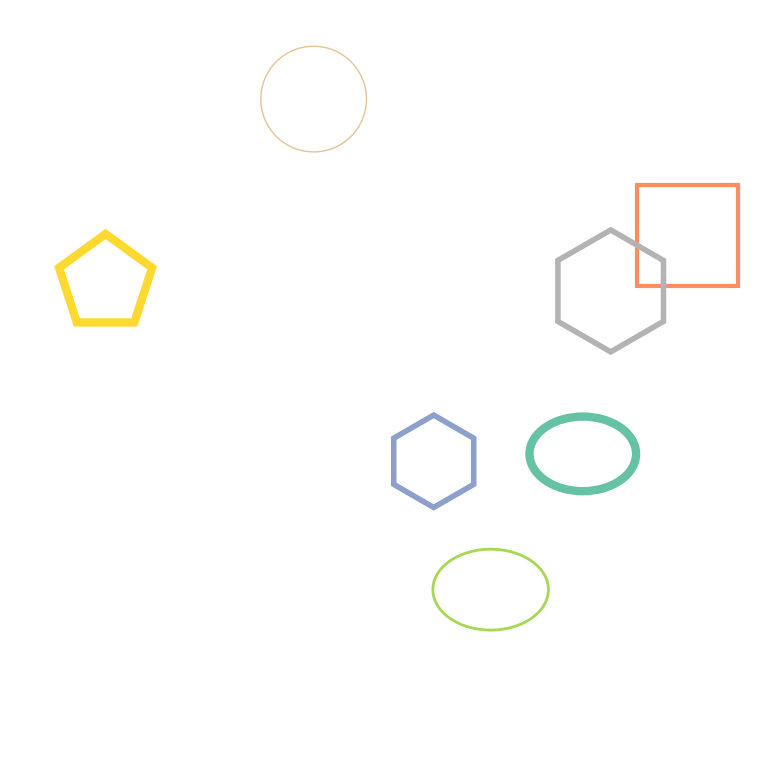[{"shape": "oval", "thickness": 3, "radius": 0.35, "center": [0.757, 0.411]}, {"shape": "square", "thickness": 1.5, "radius": 0.33, "center": [0.893, 0.694]}, {"shape": "hexagon", "thickness": 2, "radius": 0.3, "center": [0.563, 0.401]}, {"shape": "oval", "thickness": 1, "radius": 0.38, "center": [0.637, 0.234]}, {"shape": "pentagon", "thickness": 3, "radius": 0.32, "center": [0.137, 0.633]}, {"shape": "circle", "thickness": 0.5, "radius": 0.34, "center": [0.407, 0.871]}, {"shape": "hexagon", "thickness": 2, "radius": 0.4, "center": [0.793, 0.622]}]